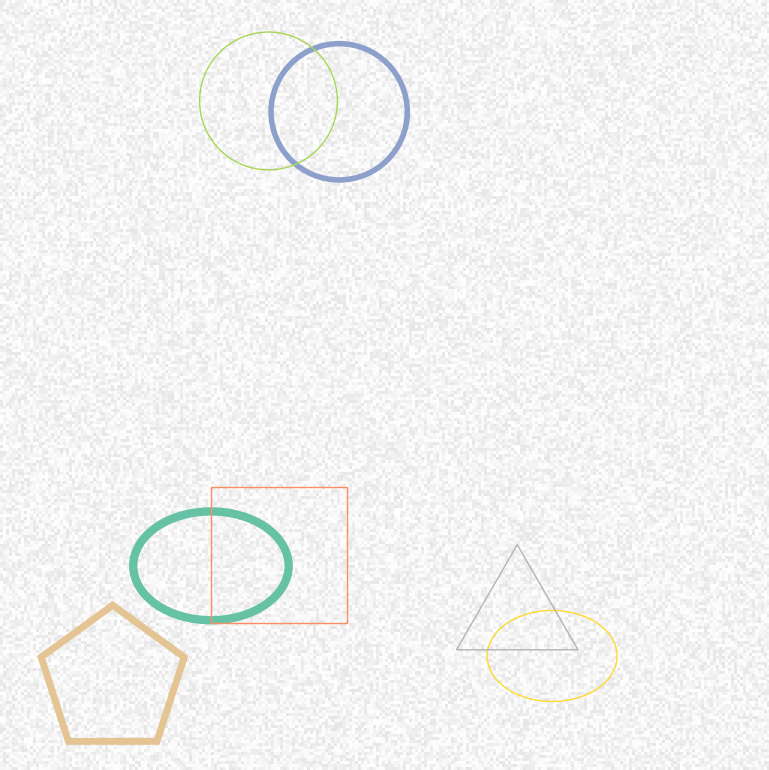[{"shape": "oval", "thickness": 3, "radius": 0.5, "center": [0.274, 0.265]}, {"shape": "square", "thickness": 0.5, "radius": 0.44, "center": [0.363, 0.279]}, {"shape": "circle", "thickness": 2, "radius": 0.44, "center": [0.44, 0.855]}, {"shape": "circle", "thickness": 0.5, "radius": 0.45, "center": [0.349, 0.869]}, {"shape": "oval", "thickness": 0.5, "radius": 0.42, "center": [0.717, 0.148]}, {"shape": "pentagon", "thickness": 2.5, "radius": 0.49, "center": [0.146, 0.116]}, {"shape": "triangle", "thickness": 0.5, "radius": 0.46, "center": [0.672, 0.202]}]